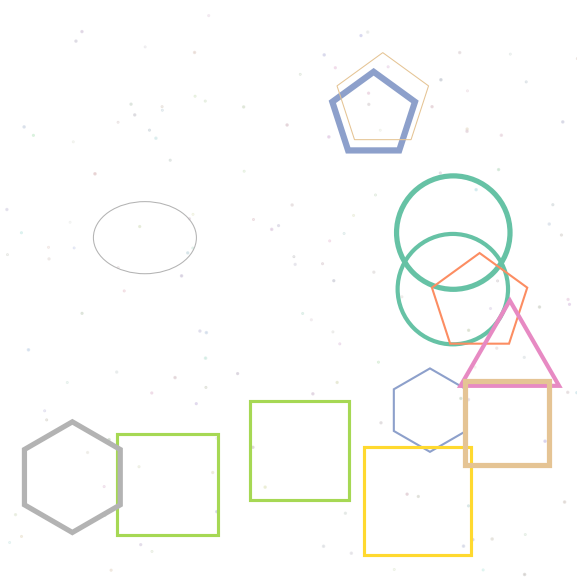[{"shape": "circle", "thickness": 2.5, "radius": 0.49, "center": [0.785, 0.596]}, {"shape": "circle", "thickness": 2, "radius": 0.48, "center": [0.784, 0.498]}, {"shape": "pentagon", "thickness": 1, "radius": 0.43, "center": [0.83, 0.474]}, {"shape": "pentagon", "thickness": 3, "radius": 0.38, "center": [0.647, 0.8]}, {"shape": "hexagon", "thickness": 1, "radius": 0.36, "center": [0.745, 0.289]}, {"shape": "triangle", "thickness": 2, "radius": 0.49, "center": [0.883, 0.38]}, {"shape": "square", "thickness": 1.5, "radius": 0.43, "center": [0.518, 0.219]}, {"shape": "square", "thickness": 1.5, "radius": 0.44, "center": [0.29, 0.159]}, {"shape": "square", "thickness": 1.5, "radius": 0.47, "center": [0.723, 0.131]}, {"shape": "square", "thickness": 2.5, "radius": 0.36, "center": [0.878, 0.266]}, {"shape": "pentagon", "thickness": 0.5, "radius": 0.42, "center": [0.663, 0.825]}, {"shape": "hexagon", "thickness": 2.5, "radius": 0.48, "center": [0.125, 0.173]}, {"shape": "oval", "thickness": 0.5, "radius": 0.45, "center": [0.251, 0.588]}]